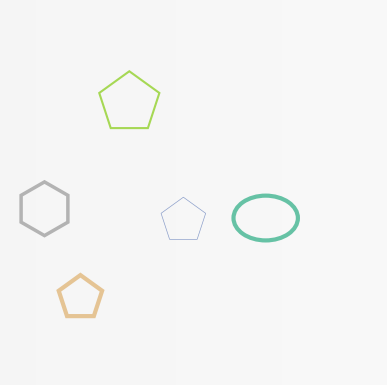[{"shape": "oval", "thickness": 3, "radius": 0.42, "center": [0.686, 0.434]}, {"shape": "pentagon", "thickness": 0.5, "radius": 0.3, "center": [0.473, 0.427]}, {"shape": "pentagon", "thickness": 1.5, "radius": 0.41, "center": [0.334, 0.733]}, {"shape": "pentagon", "thickness": 3, "radius": 0.29, "center": [0.208, 0.227]}, {"shape": "hexagon", "thickness": 2.5, "radius": 0.35, "center": [0.115, 0.458]}]